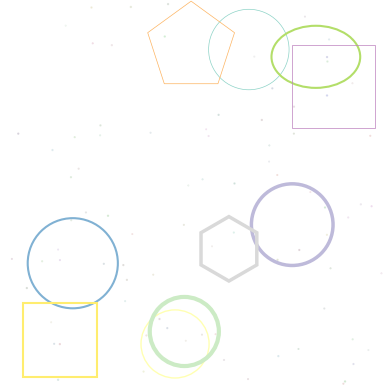[{"shape": "circle", "thickness": 0.5, "radius": 0.52, "center": [0.646, 0.871]}, {"shape": "circle", "thickness": 1, "radius": 0.44, "center": [0.455, 0.107]}, {"shape": "circle", "thickness": 2.5, "radius": 0.53, "center": [0.759, 0.416]}, {"shape": "circle", "thickness": 1.5, "radius": 0.59, "center": [0.189, 0.316]}, {"shape": "pentagon", "thickness": 0.5, "radius": 0.59, "center": [0.496, 0.878]}, {"shape": "oval", "thickness": 1.5, "radius": 0.58, "center": [0.82, 0.852]}, {"shape": "hexagon", "thickness": 2.5, "radius": 0.42, "center": [0.595, 0.354]}, {"shape": "square", "thickness": 0.5, "radius": 0.54, "center": [0.865, 0.775]}, {"shape": "circle", "thickness": 3, "radius": 0.45, "center": [0.479, 0.139]}, {"shape": "square", "thickness": 1.5, "radius": 0.48, "center": [0.156, 0.117]}]